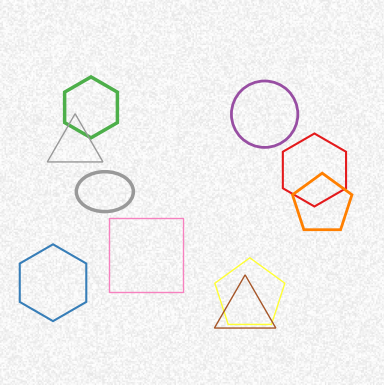[{"shape": "hexagon", "thickness": 1.5, "radius": 0.47, "center": [0.817, 0.558]}, {"shape": "hexagon", "thickness": 1.5, "radius": 0.5, "center": [0.138, 0.266]}, {"shape": "hexagon", "thickness": 2.5, "radius": 0.4, "center": [0.236, 0.721]}, {"shape": "circle", "thickness": 2, "radius": 0.43, "center": [0.687, 0.703]}, {"shape": "pentagon", "thickness": 2, "radius": 0.41, "center": [0.837, 0.469]}, {"shape": "pentagon", "thickness": 1, "radius": 0.48, "center": [0.649, 0.235]}, {"shape": "triangle", "thickness": 1, "radius": 0.46, "center": [0.637, 0.194]}, {"shape": "square", "thickness": 1, "radius": 0.48, "center": [0.379, 0.339]}, {"shape": "oval", "thickness": 2.5, "radius": 0.37, "center": [0.272, 0.502]}, {"shape": "triangle", "thickness": 1, "radius": 0.42, "center": [0.195, 0.621]}]